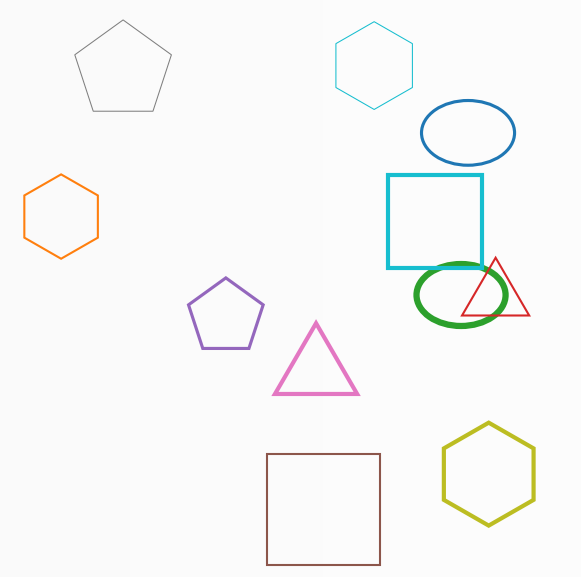[{"shape": "oval", "thickness": 1.5, "radius": 0.4, "center": [0.805, 0.769]}, {"shape": "hexagon", "thickness": 1, "radius": 0.37, "center": [0.105, 0.624]}, {"shape": "oval", "thickness": 3, "radius": 0.38, "center": [0.793, 0.488]}, {"shape": "triangle", "thickness": 1, "radius": 0.33, "center": [0.853, 0.486]}, {"shape": "pentagon", "thickness": 1.5, "radius": 0.34, "center": [0.389, 0.45]}, {"shape": "square", "thickness": 1, "radius": 0.48, "center": [0.557, 0.117]}, {"shape": "triangle", "thickness": 2, "radius": 0.41, "center": [0.544, 0.358]}, {"shape": "pentagon", "thickness": 0.5, "radius": 0.44, "center": [0.212, 0.877]}, {"shape": "hexagon", "thickness": 2, "radius": 0.45, "center": [0.841, 0.178]}, {"shape": "hexagon", "thickness": 0.5, "radius": 0.38, "center": [0.644, 0.886]}, {"shape": "square", "thickness": 2, "radius": 0.4, "center": [0.748, 0.616]}]